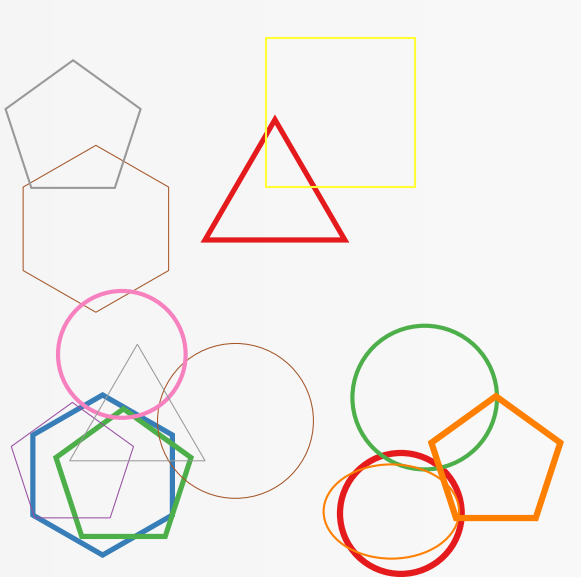[{"shape": "triangle", "thickness": 2.5, "radius": 0.69, "center": [0.473, 0.653]}, {"shape": "circle", "thickness": 3, "radius": 0.52, "center": [0.69, 0.11]}, {"shape": "hexagon", "thickness": 2.5, "radius": 0.69, "center": [0.177, 0.177]}, {"shape": "circle", "thickness": 2, "radius": 0.62, "center": [0.731, 0.311]}, {"shape": "pentagon", "thickness": 2.5, "radius": 0.61, "center": [0.212, 0.169]}, {"shape": "pentagon", "thickness": 0.5, "radius": 0.55, "center": [0.125, 0.192]}, {"shape": "pentagon", "thickness": 3, "radius": 0.58, "center": [0.853, 0.196]}, {"shape": "oval", "thickness": 1, "radius": 0.58, "center": [0.673, 0.113]}, {"shape": "square", "thickness": 1, "radius": 0.64, "center": [0.586, 0.804]}, {"shape": "hexagon", "thickness": 0.5, "radius": 0.72, "center": [0.165, 0.603]}, {"shape": "circle", "thickness": 0.5, "radius": 0.67, "center": [0.405, 0.27]}, {"shape": "circle", "thickness": 2, "radius": 0.55, "center": [0.21, 0.385]}, {"shape": "triangle", "thickness": 0.5, "radius": 0.67, "center": [0.236, 0.268]}, {"shape": "pentagon", "thickness": 1, "radius": 0.61, "center": [0.126, 0.773]}]